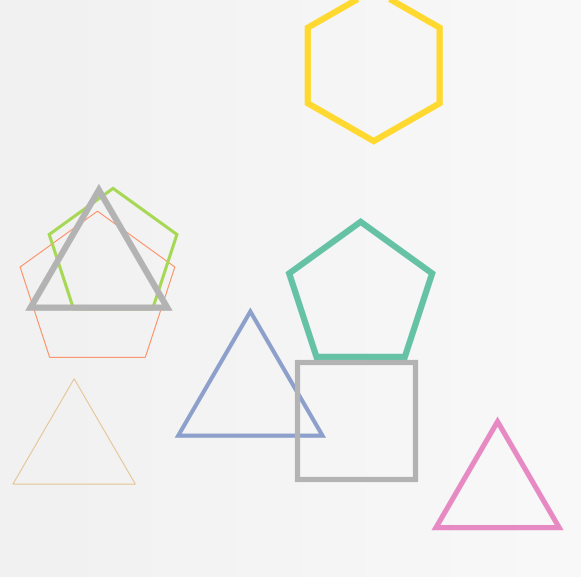[{"shape": "pentagon", "thickness": 3, "radius": 0.65, "center": [0.621, 0.486]}, {"shape": "pentagon", "thickness": 0.5, "radius": 0.7, "center": [0.168, 0.494]}, {"shape": "triangle", "thickness": 2, "radius": 0.72, "center": [0.431, 0.316]}, {"shape": "triangle", "thickness": 2.5, "radius": 0.61, "center": [0.856, 0.147]}, {"shape": "pentagon", "thickness": 1.5, "radius": 0.58, "center": [0.195, 0.557]}, {"shape": "hexagon", "thickness": 3, "radius": 0.65, "center": [0.643, 0.886]}, {"shape": "triangle", "thickness": 0.5, "radius": 0.61, "center": [0.128, 0.222]}, {"shape": "triangle", "thickness": 3, "radius": 0.68, "center": [0.17, 0.534]}, {"shape": "square", "thickness": 2.5, "radius": 0.51, "center": [0.612, 0.271]}]